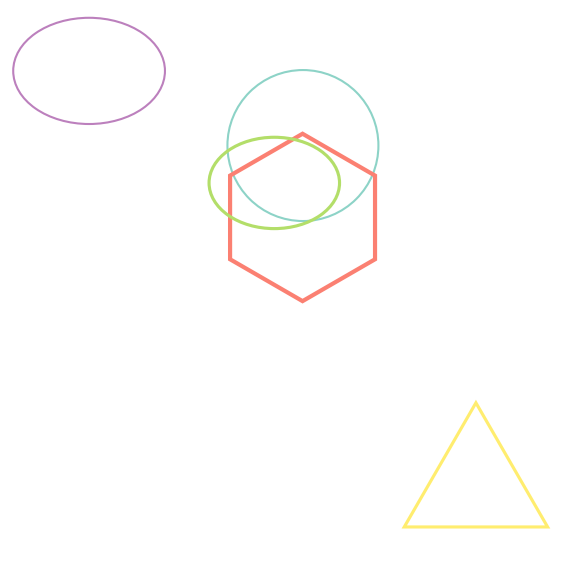[{"shape": "circle", "thickness": 1, "radius": 0.65, "center": [0.525, 0.747]}, {"shape": "hexagon", "thickness": 2, "radius": 0.72, "center": [0.524, 0.623]}, {"shape": "oval", "thickness": 1.5, "radius": 0.56, "center": [0.475, 0.682]}, {"shape": "oval", "thickness": 1, "radius": 0.66, "center": [0.154, 0.876]}, {"shape": "triangle", "thickness": 1.5, "radius": 0.72, "center": [0.824, 0.158]}]